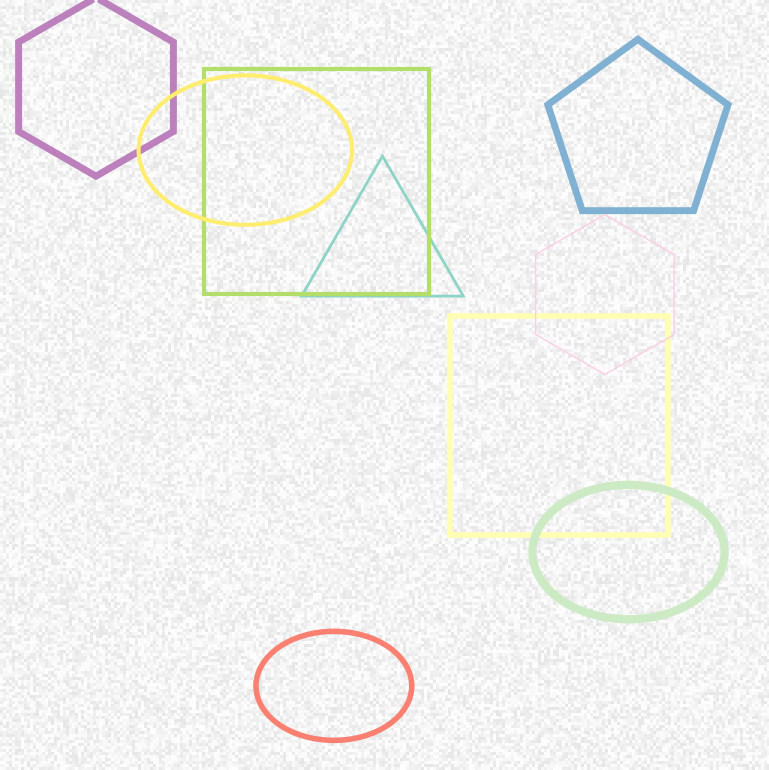[{"shape": "triangle", "thickness": 1, "radius": 0.61, "center": [0.497, 0.676]}, {"shape": "square", "thickness": 2, "radius": 0.71, "center": [0.726, 0.447]}, {"shape": "oval", "thickness": 2, "radius": 0.51, "center": [0.434, 0.109]}, {"shape": "pentagon", "thickness": 2.5, "radius": 0.62, "center": [0.828, 0.826]}, {"shape": "square", "thickness": 1.5, "radius": 0.73, "center": [0.411, 0.765]}, {"shape": "hexagon", "thickness": 0.5, "radius": 0.52, "center": [0.786, 0.618]}, {"shape": "hexagon", "thickness": 2.5, "radius": 0.58, "center": [0.125, 0.887]}, {"shape": "oval", "thickness": 3, "radius": 0.62, "center": [0.816, 0.283]}, {"shape": "oval", "thickness": 1.5, "radius": 0.69, "center": [0.319, 0.805]}]